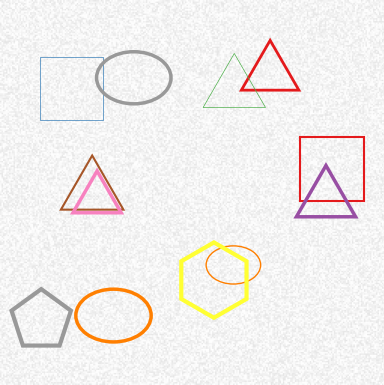[{"shape": "triangle", "thickness": 2, "radius": 0.43, "center": [0.702, 0.809]}, {"shape": "square", "thickness": 1.5, "radius": 0.41, "center": [0.862, 0.561]}, {"shape": "square", "thickness": 0.5, "radius": 0.41, "center": [0.186, 0.771]}, {"shape": "triangle", "thickness": 0.5, "radius": 0.47, "center": [0.609, 0.767]}, {"shape": "triangle", "thickness": 2.5, "radius": 0.44, "center": [0.847, 0.481]}, {"shape": "oval", "thickness": 2.5, "radius": 0.49, "center": [0.295, 0.18]}, {"shape": "oval", "thickness": 1, "radius": 0.35, "center": [0.606, 0.312]}, {"shape": "hexagon", "thickness": 3, "radius": 0.49, "center": [0.556, 0.272]}, {"shape": "triangle", "thickness": 1.5, "radius": 0.47, "center": [0.239, 0.502]}, {"shape": "triangle", "thickness": 2.5, "radius": 0.36, "center": [0.252, 0.484]}, {"shape": "pentagon", "thickness": 3, "radius": 0.41, "center": [0.107, 0.168]}, {"shape": "oval", "thickness": 2.5, "radius": 0.48, "center": [0.347, 0.798]}]